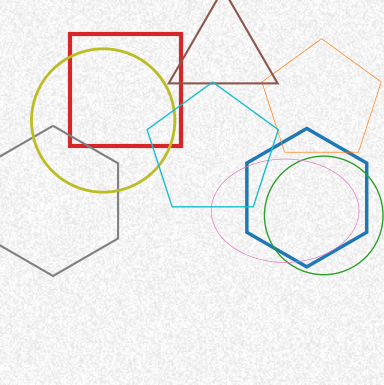[{"shape": "hexagon", "thickness": 2.5, "radius": 0.9, "center": [0.797, 0.487]}, {"shape": "pentagon", "thickness": 0.5, "radius": 0.82, "center": [0.835, 0.737]}, {"shape": "circle", "thickness": 1, "radius": 0.77, "center": [0.841, 0.44]}, {"shape": "square", "thickness": 3, "radius": 0.73, "center": [0.326, 0.767]}, {"shape": "triangle", "thickness": 1.5, "radius": 0.82, "center": [0.58, 0.865]}, {"shape": "oval", "thickness": 0.5, "radius": 0.96, "center": [0.741, 0.453]}, {"shape": "hexagon", "thickness": 1.5, "radius": 0.98, "center": [0.138, 0.478]}, {"shape": "circle", "thickness": 2, "radius": 0.93, "center": [0.268, 0.687]}, {"shape": "pentagon", "thickness": 1, "radius": 0.9, "center": [0.552, 0.608]}]